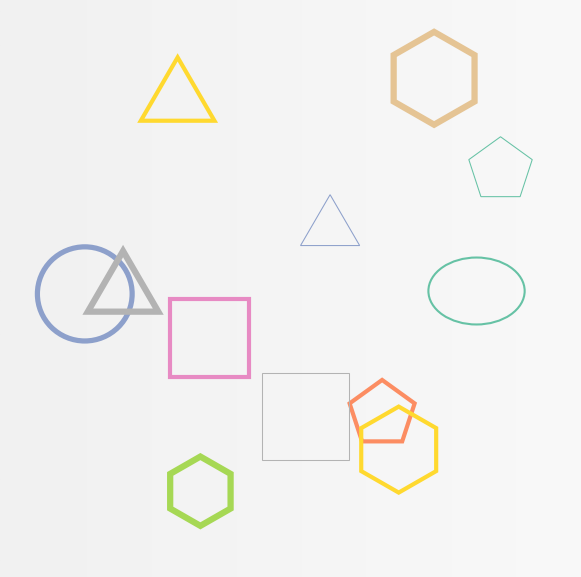[{"shape": "oval", "thickness": 1, "radius": 0.41, "center": [0.82, 0.495]}, {"shape": "pentagon", "thickness": 0.5, "radius": 0.29, "center": [0.861, 0.705]}, {"shape": "pentagon", "thickness": 2, "radius": 0.29, "center": [0.657, 0.282]}, {"shape": "circle", "thickness": 2.5, "radius": 0.41, "center": [0.146, 0.49]}, {"shape": "triangle", "thickness": 0.5, "radius": 0.29, "center": [0.568, 0.603]}, {"shape": "square", "thickness": 2, "radius": 0.34, "center": [0.361, 0.414]}, {"shape": "hexagon", "thickness": 3, "radius": 0.3, "center": [0.345, 0.149]}, {"shape": "hexagon", "thickness": 2, "radius": 0.37, "center": [0.686, 0.221]}, {"shape": "triangle", "thickness": 2, "radius": 0.37, "center": [0.306, 0.827]}, {"shape": "hexagon", "thickness": 3, "radius": 0.4, "center": [0.747, 0.864]}, {"shape": "square", "thickness": 0.5, "radius": 0.38, "center": [0.526, 0.278]}, {"shape": "triangle", "thickness": 3, "radius": 0.35, "center": [0.212, 0.494]}]